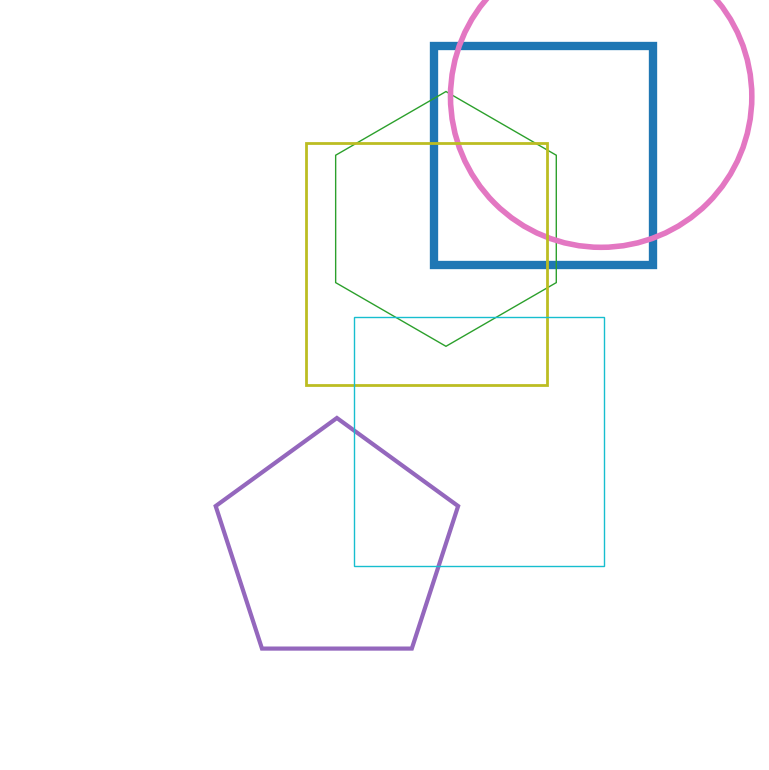[{"shape": "square", "thickness": 3, "radius": 0.71, "center": [0.706, 0.798]}, {"shape": "hexagon", "thickness": 0.5, "radius": 0.83, "center": [0.579, 0.716]}, {"shape": "pentagon", "thickness": 1.5, "radius": 0.83, "center": [0.438, 0.292]}, {"shape": "circle", "thickness": 2, "radius": 0.98, "center": [0.781, 0.874]}, {"shape": "square", "thickness": 1, "radius": 0.79, "center": [0.554, 0.657]}, {"shape": "square", "thickness": 0.5, "radius": 0.81, "center": [0.622, 0.427]}]